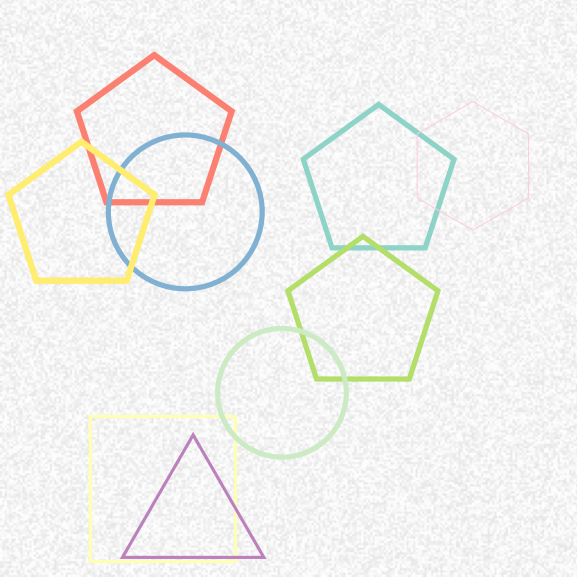[{"shape": "pentagon", "thickness": 2.5, "radius": 0.69, "center": [0.656, 0.681]}, {"shape": "square", "thickness": 1.5, "radius": 0.63, "center": [0.281, 0.153]}, {"shape": "pentagon", "thickness": 3, "radius": 0.7, "center": [0.267, 0.763]}, {"shape": "circle", "thickness": 2.5, "radius": 0.67, "center": [0.321, 0.632]}, {"shape": "pentagon", "thickness": 2.5, "radius": 0.68, "center": [0.628, 0.453]}, {"shape": "hexagon", "thickness": 0.5, "radius": 0.56, "center": [0.819, 0.712]}, {"shape": "triangle", "thickness": 1.5, "radius": 0.71, "center": [0.334, 0.105]}, {"shape": "circle", "thickness": 2.5, "radius": 0.56, "center": [0.488, 0.319]}, {"shape": "pentagon", "thickness": 3, "radius": 0.67, "center": [0.141, 0.621]}]